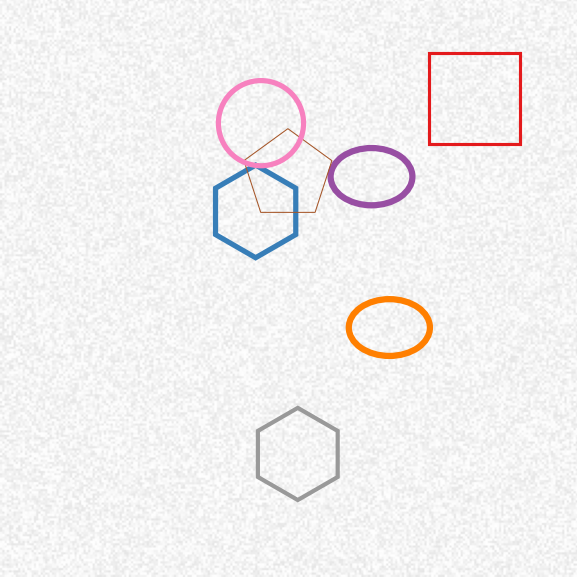[{"shape": "square", "thickness": 1.5, "radius": 0.4, "center": [0.822, 0.828]}, {"shape": "hexagon", "thickness": 2.5, "radius": 0.4, "center": [0.443, 0.633]}, {"shape": "oval", "thickness": 3, "radius": 0.35, "center": [0.643, 0.693]}, {"shape": "oval", "thickness": 3, "radius": 0.35, "center": [0.674, 0.432]}, {"shape": "pentagon", "thickness": 0.5, "radius": 0.4, "center": [0.499, 0.696]}, {"shape": "circle", "thickness": 2.5, "radius": 0.37, "center": [0.452, 0.786]}, {"shape": "hexagon", "thickness": 2, "radius": 0.4, "center": [0.516, 0.213]}]